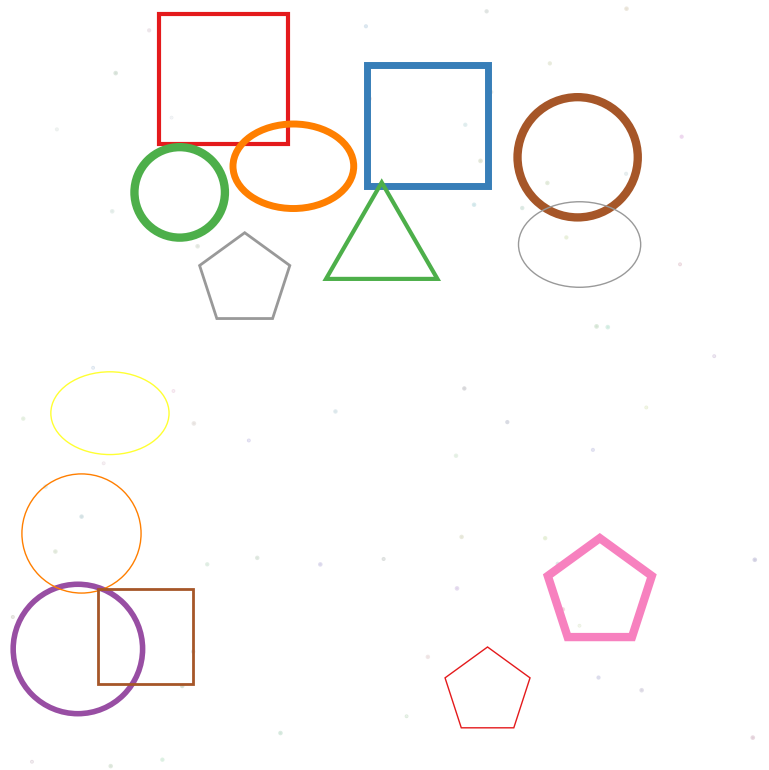[{"shape": "square", "thickness": 1.5, "radius": 0.42, "center": [0.29, 0.897]}, {"shape": "pentagon", "thickness": 0.5, "radius": 0.29, "center": [0.633, 0.102]}, {"shape": "square", "thickness": 2.5, "radius": 0.39, "center": [0.555, 0.837]}, {"shape": "triangle", "thickness": 1.5, "radius": 0.42, "center": [0.496, 0.68]}, {"shape": "circle", "thickness": 3, "radius": 0.29, "center": [0.233, 0.75]}, {"shape": "circle", "thickness": 2, "radius": 0.42, "center": [0.101, 0.157]}, {"shape": "oval", "thickness": 2.5, "radius": 0.39, "center": [0.381, 0.784]}, {"shape": "circle", "thickness": 0.5, "radius": 0.39, "center": [0.106, 0.307]}, {"shape": "oval", "thickness": 0.5, "radius": 0.38, "center": [0.143, 0.463]}, {"shape": "square", "thickness": 1, "radius": 0.31, "center": [0.189, 0.173]}, {"shape": "circle", "thickness": 3, "radius": 0.39, "center": [0.75, 0.796]}, {"shape": "pentagon", "thickness": 3, "radius": 0.36, "center": [0.779, 0.23]}, {"shape": "oval", "thickness": 0.5, "radius": 0.4, "center": [0.753, 0.682]}, {"shape": "pentagon", "thickness": 1, "radius": 0.31, "center": [0.318, 0.636]}]